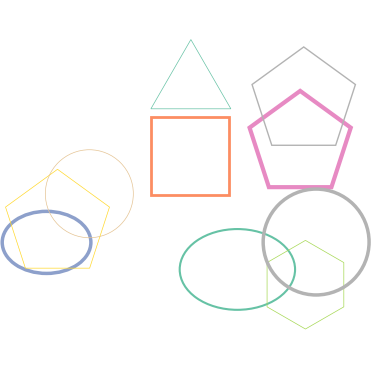[{"shape": "oval", "thickness": 1.5, "radius": 0.75, "center": [0.617, 0.3]}, {"shape": "triangle", "thickness": 0.5, "radius": 0.6, "center": [0.496, 0.777]}, {"shape": "square", "thickness": 2, "radius": 0.5, "center": [0.494, 0.594]}, {"shape": "oval", "thickness": 2.5, "radius": 0.58, "center": [0.121, 0.37]}, {"shape": "pentagon", "thickness": 3, "radius": 0.69, "center": [0.78, 0.626]}, {"shape": "hexagon", "thickness": 0.5, "radius": 0.58, "center": [0.793, 0.261]}, {"shape": "pentagon", "thickness": 0.5, "radius": 0.71, "center": [0.149, 0.418]}, {"shape": "circle", "thickness": 0.5, "radius": 0.57, "center": [0.232, 0.497]}, {"shape": "circle", "thickness": 2.5, "radius": 0.69, "center": [0.821, 0.371]}, {"shape": "pentagon", "thickness": 1, "radius": 0.71, "center": [0.789, 0.737]}]